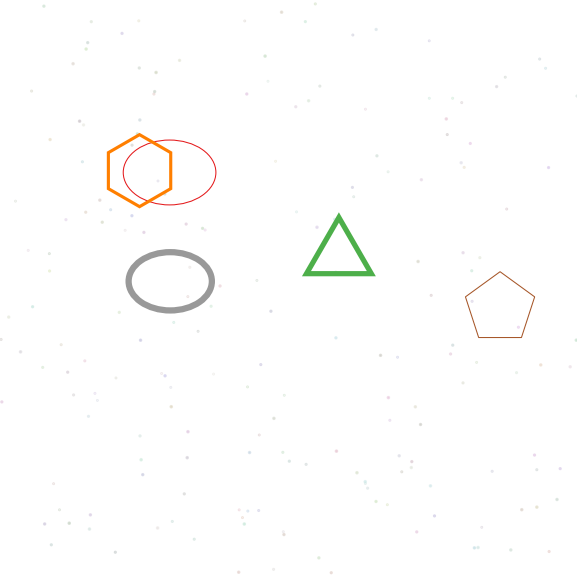[{"shape": "oval", "thickness": 0.5, "radius": 0.4, "center": [0.294, 0.7]}, {"shape": "triangle", "thickness": 2.5, "radius": 0.32, "center": [0.587, 0.558]}, {"shape": "hexagon", "thickness": 1.5, "radius": 0.31, "center": [0.242, 0.704]}, {"shape": "pentagon", "thickness": 0.5, "radius": 0.32, "center": [0.866, 0.466]}, {"shape": "oval", "thickness": 3, "radius": 0.36, "center": [0.295, 0.512]}]